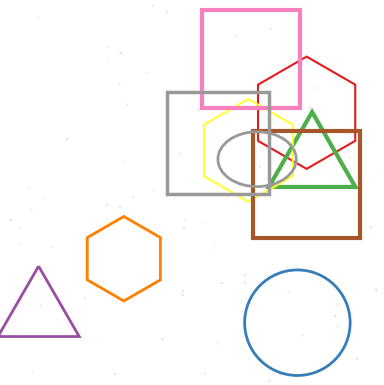[{"shape": "hexagon", "thickness": 1.5, "radius": 0.73, "center": [0.796, 0.707]}, {"shape": "circle", "thickness": 2, "radius": 0.69, "center": [0.772, 0.162]}, {"shape": "triangle", "thickness": 3, "radius": 0.65, "center": [0.811, 0.579]}, {"shape": "triangle", "thickness": 2, "radius": 0.61, "center": [0.1, 0.187]}, {"shape": "hexagon", "thickness": 2, "radius": 0.55, "center": [0.322, 0.328]}, {"shape": "hexagon", "thickness": 1.5, "radius": 0.67, "center": [0.645, 0.609]}, {"shape": "square", "thickness": 3, "radius": 0.7, "center": [0.796, 0.52]}, {"shape": "square", "thickness": 3, "radius": 0.64, "center": [0.652, 0.848]}, {"shape": "oval", "thickness": 2, "radius": 0.51, "center": [0.668, 0.587]}, {"shape": "square", "thickness": 2.5, "radius": 0.66, "center": [0.567, 0.628]}]